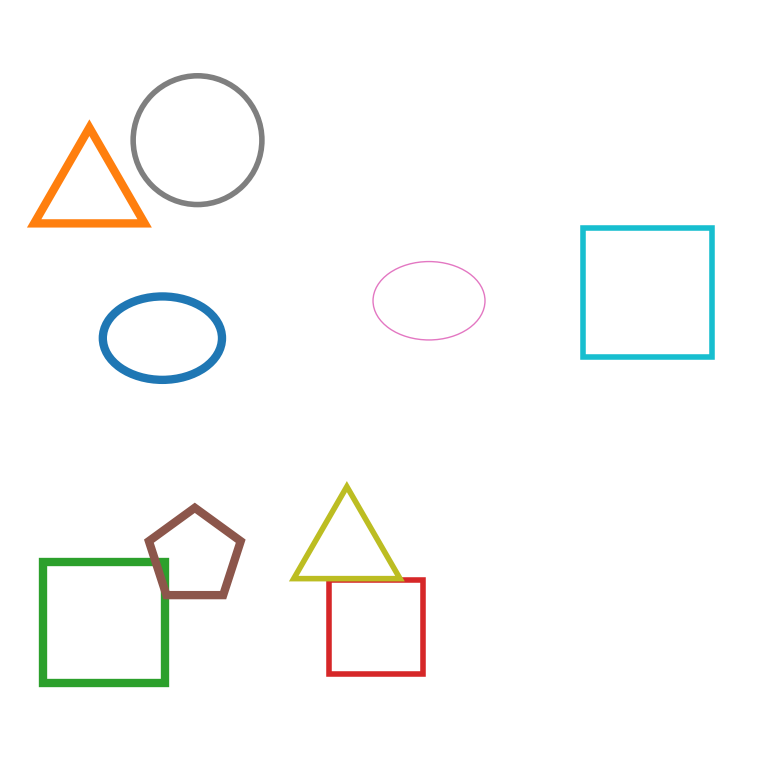[{"shape": "oval", "thickness": 3, "radius": 0.39, "center": [0.211, 0.561]}, {"shape": "triangle", "thickness": 3, "radius": 0.41, "center": [0.116, 0.751]}, {"shape": "square", "thickness": 3, "radius": 0.39, "center": [0.135, 0.192]}, {"shape": "square", "thickness": 2, "radius": 0.31, "center": [0.489, 0.186]}, {"shape": "pentagon", "thickness": 3, "radius": 0.31, "center": [0.253, 0.278]}, {"shape": "oval", "thickness": 0.5, "radius": 0.36, "center": [0.557, 0.609]}, {"shape": "circle", "thickness": 2, "radius": 0.42, "center": [0.257, 0.818]}, {"shape": "triangle", "thickness": 2, "radius": 0.4, "center": [0.45, 0.288]}, {"shape": "square", "thickness": 2, "radius": 0.42, "center": [0.84, 0.62]}]